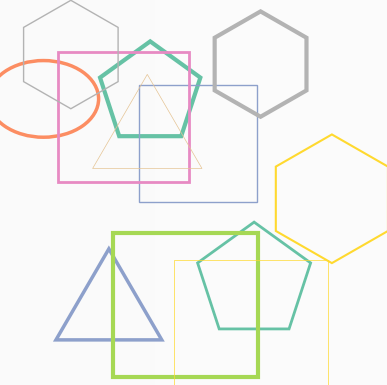[{"shape": "pentagon", "thickness": 3, "radius": 0.68, "center": [0.388, 0.756]}, {"shape": "pentagon", "thickness": 2, "radius": 0.77, "center": [0.656, 0.27]}, {"shape": "oval", "thickness": 2.5, "radius": 0.71, "center": [0.112, 0.743]}, {"shape": "square", "thickness": 1, "radius": 0.77, "center": [0.511, 0.627]}, {"shape": "triangle", "thickness": 2.5, "radius": 0.79, "center": [0.281, 0.196]}, {"shape": "square", "thickness": 2, "radius": 0.85, "center": [0.318, 0.696]}, {"shape": "square", "thickness": 3, "radius": 0.94, "center": [0.478, 0.209]}, {"shape": "hexagon", "thickness": 1.5, "radius": 0.84, "center": [0.856, 0.484]}, {"shape": "square", "thickness": 0.5, "radius": 0.99, "center": [0.647, 0.125]}, {"shape": "triangle", "thickness": 0.5, "radius": 0.81, "center": [0.38, 0.644]}, {"shape": "hexagon", "thickness": 1, "radius": 0.7, "center": [0.183, 0.858]}, {"shape": "hexagon", "thickness": 3, "radius": 0.68, "center": [0.672, 0.834]}]